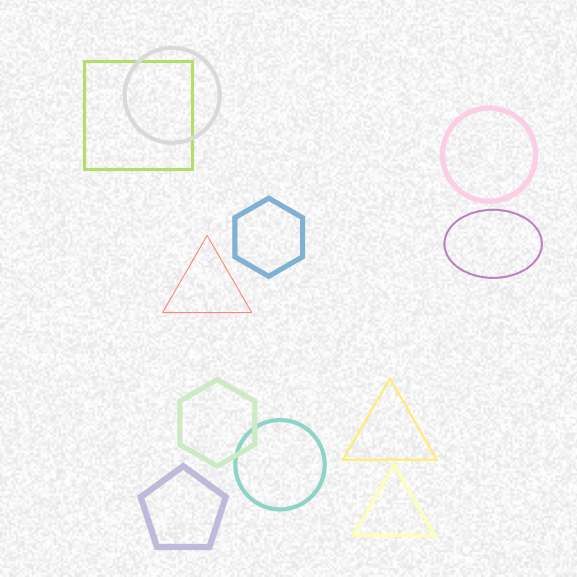[{"shape": "circle", "thickness": 2, "radius": 0.39, "center": [0.485, 0.194]}, {"shape": "triangle", "thickness": 1.5, "radius": 0.41, "center": [0.682, 0.113]}, {"shape": "pentagon", "thickness": 3, "radius": 0.39, "center": [0.317, 0.115]}, {"shape": "triangle", "thickness": 0.5, "radius": 0.45, "center": [0.359, 0.502]}, {"shape": "hexagon", "thickness": 2.5, "radius": 0.34, "center": [0.465, 0.588]}, {"shape": "square", "thickness": 1.5, "radius": 0.47, "center": [0.239, 0.801]}, {"shape": "circle", "thickness": 2.5, "radius": 0.4, "center": [0.847, 0.731]}, {"shape": "circle", "thickness": 2, "radius": 0.41, "center": [0.298, 0.834]}, {"shape": "oval", "thickness": 1, "radius": 0.42, "center": [0.854, 0.577]}, {"shape": "hexagon", "thickness": 2.5, "radius": 0.37, "center": [0.376, 0.267]}, {"shape": "triangle", "thickness": 1, "radius": 0.47, "center": [0.675, 0.25]}]